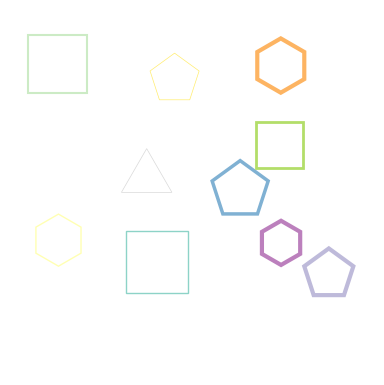[{"shape": "square", "thickness": 1, "radius": 0.4, "center": [0.407, 0.318]}, {"shape": "hexagon", "thickness": 1, "radius": 0.34, "center": [0.152, 0.376]}, {"shape": "pentagon", "thickness": 3, "radius": 0.34, "center": [0.854, 0.288]}, {"shape": "pentagon", "thickness": 2.5, "radius": 0.38, "center": [0.624, 0.506]}, {"shape": "hexagon", "thickness": 3, "radius": 0.35, "center": [0.729, 0.83]}, {"shape": "square", "thickness": 2, "radius": 0.3, "center": [0.726, 0.624]}, {"shape": "triangle", "thickness": 0.5, "radius": 0.38, "center": [0.381, 0.538]}, {"shape": "hexagon", "thickness": 3, "radius": 0.29, "center": [0.73, 0.369]}, {"shape": "square", "thickness": 1.5, "radius": 0.38, "center": [0.149, 0.834]}, {"shape": "pentagon", "thickness": 0.5, "radius": 0.33, "center": [0.453, 0.795]}]